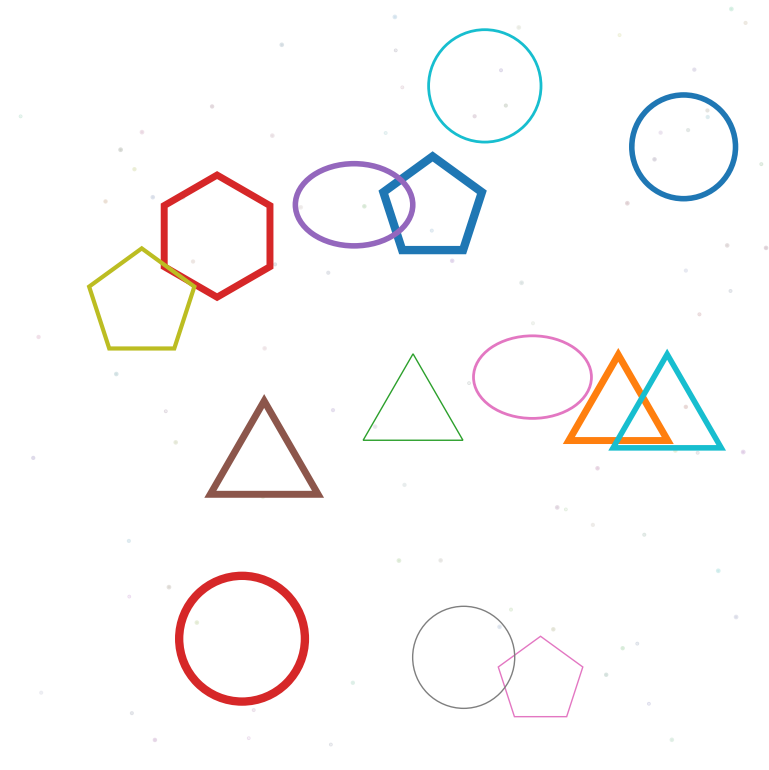[{"shape": "circle", "thickness": 2, "radius": 0.34, "center": [0.888, 0.809]}, {"shape": "pentagon", "thickness": 3, "radius": 0.34, "center": [0.562, 0.73]}, {"shape": "triangle", "thickness": 2.5, "radius": 0.37, "center": [0.803, 0.465]}, {"shape": "triangle", "thickness": 0.5, "radius": 0.37, "center": [0.536, 0.466]}, {"shape": "hexagon", "thickness": 2.5, "radius": 0.4, "center": [0.282, 0.693]}, {"shape": "circle", "thickness": 3, "radius": 0.41, "center": [0.314, 0.171]}, {"shape": "oval", "thickness": 2, "radius": 0.38, "center": [0.46, 0.734]}, {"shape": "triangle", "thickness": 2.5, "radius": 0.4, "center": [0.343, 0.398]}, {"shape": "oval", "thickness": 1, "radius": 0.38, "center": [0.692, 0.51]}, {"shape": "pentagon", "thickness": 0.5, "radius": 0.29, "center": [0.702, 0.116]}, {"shape": "circle", "thickness": 0.5, "radius": 0.33, "center": [0.602, 0.146]}, {"shape": "pentagon", "thickness": 1.5, "radius": 0.36, "center": [0.184, 0.606]}, {"shape": "triangle", "thickness": 2, "radius": 0.41, "center": [0.866, 0.459]}, {"shape": "circle", "thickness": 1, "radius": 0.36, "center": [0.63, 0.888]}]